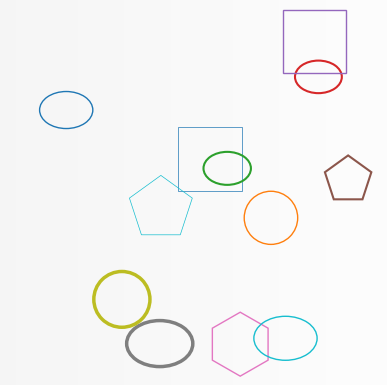[{"shape": "square", "thickness": 0.5, "radius": 0.41, "center": [0.542, 0.587]}, {"shape": "oval", "thickness": 1, "radius": 0.34, "center": [0.171, 0.714]}, {"shape": "circle", "thickness": 1, "radius": 0.35, "center": [0.699, 0.434]}, {"shape": "oval", "thickness": 1.5, "radius": 0.31, "center": [0.586, 0.563]}, {"shape": "oval", "thickness": 1.5, "radius": 0.3, "center": [0.822, 0.8]}, {"shape": "square", "thickness": 1, "radius": 0.41, "center": [0.812, 0.892]}, {"shape": "pentagon", "thickness": 1.5, "radius": 0.32, "center": [0.898, 0.533]}, {"shape": "hexagon", "thickness": 1, "radius": 0.42, "center": [0.62, 0.106]}, {"shape": "oval", "thickness": 2.5, "radius": 0.43, "center": [0.412, 0.108]}, {"shape": "circle", "thickness": 2.5, "radius": 0.36, "center": [0.315, 0.222]}, {"shape": "pentagon", "thickness": 0.5, "radius": 0.43, "center": [0.415, 0.459]}, {"shape": "oval", "thickness": 1, "radius": 0.41, "center": [0.737, 0.121]}]